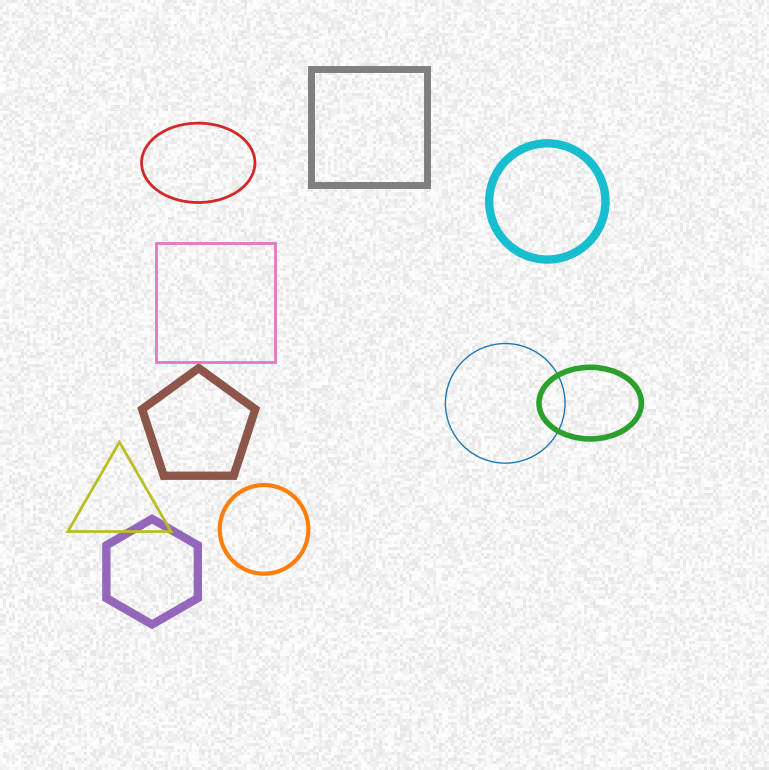[{"shape": "circle", "thickness": 0.5, "radius": 0.39, "center": [0.656, 0.476]}, {"shape": "circle", "thickness": 1.5, "radius": 0.29, "center": [0.343, 0.312]}, {"shape": "oval", "thickness": 2, "radius": 0.33, "center": [0.766, 0.476]}, {"shape": "oval", "thickness": 1, "radius": 0.37, "center": [0.257, 0.789]}, {"shape": "hexagon", "thickness": 3, "radius": 0.34, "center": [0.198, 0.258]}, {"shape": "pentagon", "thickness": 3, "radius": 0.39, "center": [0.258, 0.445]}, {"shape": "square", "thickness": 1, "radius": 0.39, "center": [0.28, 0.607]}, {"shape": "square", "thickness": 2.5, "radius": 0.38, "center": [0.479, 0.835]}, {"shape": "triangle", "thickness": 1, "radius": 0.39, "center": [0.155, 0.348]}, {"shape": "circle", "thickness": 3, "radius": 0.38, "center": [0.711, 0.738]}]